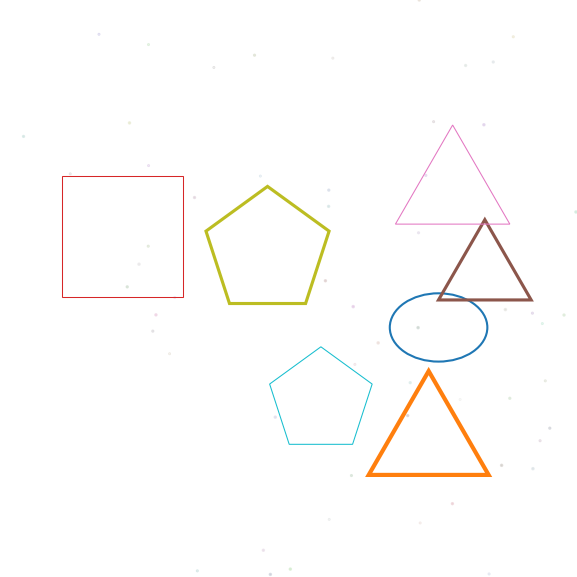[{"shape": "oval", "thickness": 1, "radius": 0.42, "center": [0.759, 0.432]}, {"shape": "triangle", "thickness": 2, "radius": 0.6, "center": [0.742, 0.237]}, {"shape": "square", "thickness": 0.5, "radius": 0.52, "center": [0.212, 0.589]}, {"shape": "triangle", "thickness": 1.5, "radius": 0.46, "center": [0.84, 0.526]}, {"shape": "triangle", "thickness": 0.5, "radius": 0.57, "center": [0.784, 0.668]}, {"shape": "pentagon", "thickness": 1.5, "radius": 0.56, "center": [0.463, 0.564]}, {"shape": "pentagon", "thickness": 0.5, "radius": 0.47, "center": [0.556, 0.305]}]